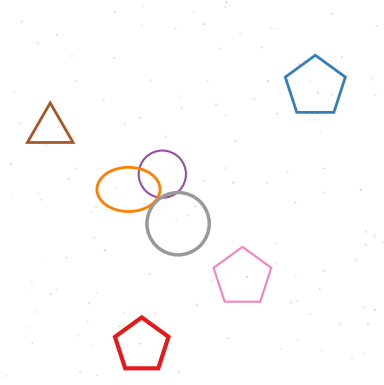[{"shape": "pentagon", "thickness": 3, "radius": 0.37, "center": [0.368, 0.102]}, {"shape": "pentagon", "thickness": 2, "radius": 0.41, "center": [0.819, 0.774]}, {"shape": "circle", "thickness": 1.5, "radius": 0.31, "center": [0.422, 0.548]}, {"shape": "oval", "thickness": 2, "radius": 0.41, "center": [0.334, 0.508]}, {"shape": "triangle", "thickness": 2, "radius": 0.34, "center": [0.13, 0.664]}, {"shape": "pentagon", "thickness": 1.5, "radius": 0.39, "center": [0.63, 0.28]}, {"shape": "circle", "thickness": 2.5, "radius": 0.4, "center": [0.463, 0.419]}]